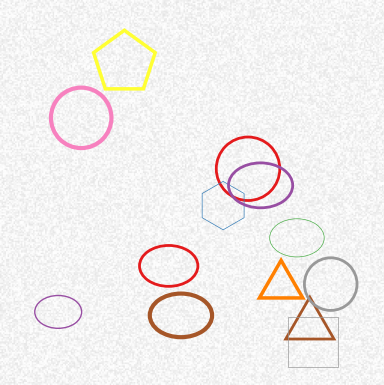[{"shape": "circle", "thickness": 2, "radius": 0.41, "center": [0.644, 0.562]}, {"shape": "oval", "thickness": 2, "radius": 0.38, "center": [0.438, 0.309]}, {"shape": "hexagon", "thickness": 0.5, "radius": 0.31, "center": [0.58, 0.466]}, {"shape": "oval", "thickness": 0.5, "radius": 0.35, "center": [0.771, 0.382]}, {"shape": "oval", "thickness": 1, "radius": 0.3, "center": [0.151, 0.19]}, {"shape": "oval", "thickness": 2, "radius": 0.42, "center": [0.677, 0.519]}, {"shape": "triangle", "thickness": 2.5, "radius": 0.33, "center": [0.73, 0.259]}, {"shape": "pentagon", "thickness": 2.5, "radius": 0.42, "center": [0.323, 0.837]}, {"shape": "triangle", "thickness": 2, "radius": 0.36, "center": [0.805, 0.156]}, {"shape": "oval", "thickness": 3, "radius": 0.4, "center": [0.47, 0.181]}, {"shape": "circle", "thickness": 3, "radius": 0.39, "center": [0.211, 0.694]}, {"shape": "circle", "thickness": 2, "radius": 0.34, "center": [0.859, 0.262]}, {"shape": "square", "thickness": 0.5, "radius": 0.32, "center": [0.813, 0.112]}]